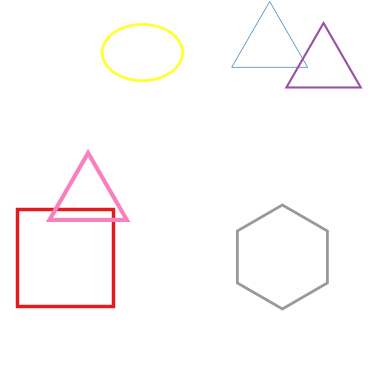[{"shape": "square", "thickness": 2.5, "radius": 0.63, "center": [0.169, 0.33]}, {"shape": "triangle", "thickness": 0.5, "radius": 0.57, "center": [0.7, 0.882]}, {"shape": "triangle", "thickness": 1.5, "radius": 0.56, "center": [0.84, 0.829]}, {"shape": "oval", "thickness": 2, "radius": 0.52, "center": [0.37, 0.864]}, {"shape": "triangle", "thickness": 3, "radius": 0.58, "center": [0.229, 0.487]}, {"shape": "hexagon", "thickness": 2, "radius": 0.68, "center": [0.733, 0.333]}]